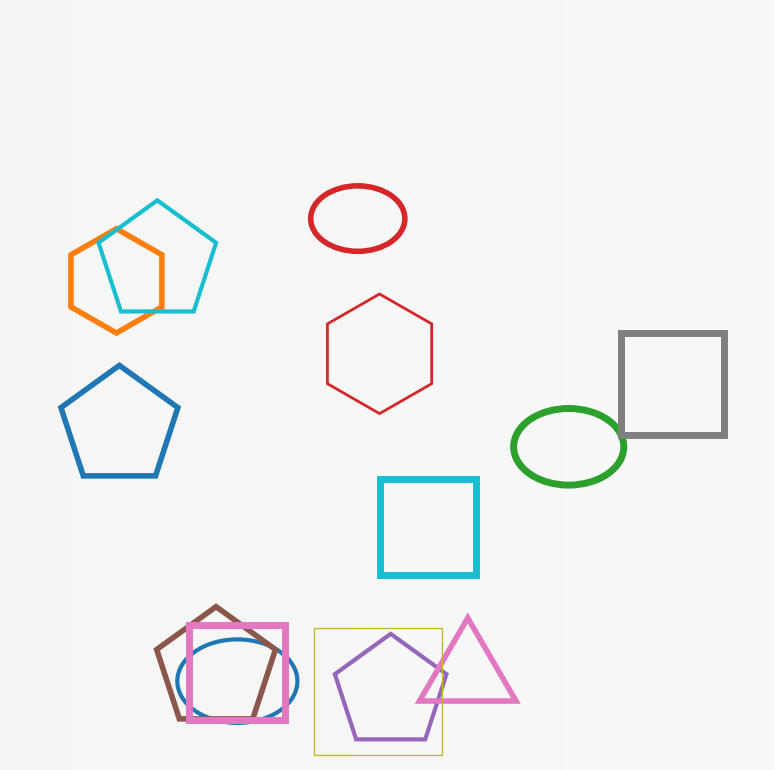[{"shape": "oval", "thickness": 1.5, "radius": 0.39, "center": [0.306, 0.115]}, {"shape": "pentagon", "thickness": 2, "radius": 0.4, "center": [0.154, 0.446]}, {"shape": "hexagon", "thickness": 2, "radius": 0.34, "center": [0.15, 0.635]}, {"shape": "oval", "thickness": 2.5, "radius": 0.36, "center": [0.734, 0.42]}, {"shape": "hexagon", "thickness": 1, "radius": 0.39, "center": [0.49, 0.541]}, {"shape": "oval", "thickness": 2, "radius": 0.3, "center": [0.462, 0.716]}, {"shape": "pentagon", "thickness": 1.5, "radius": 0.38, "center": [0.504, 0.101]}, {"shape": "pentagon", "thickness": 2, "radius": 0.4, "center": [0.279, 0.132]}, {"shape": "triangle", "thickness": 2, "radius": 0.36, "center": [0.604, 0.126]}, {"shape": "square", "thickness": 2.5, "radius": 0.31, "center": [0.306, 0.126]}, {"shape": "square", "thickness": 2.5, "radius": 0.33, "center": [0.867, 0.501]}, {"shape": "square", "thickness": 0.5, "radius": 0.41, "center": [0.488, 0.102]}, {"shape": "pentagon", "thickness": 1.5, "radius": 0.4, "center": [0.203, 0.66]}, {"shape": "square", "thickness": 2.5, "radius": 0.31, "center": [0.553, 0.315]}]